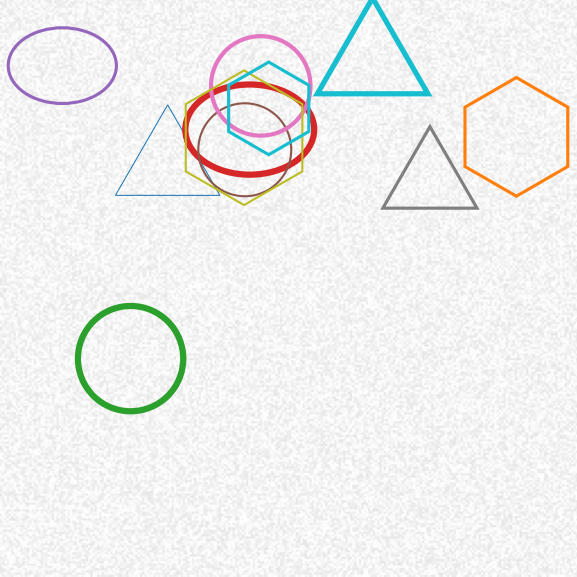[{"shape": "triangle", "thickness": 0.5, "radius": 0.52, "center": [0.29, 0.713]}, {"shape": "hexagon", "thickness": 1.5, "radius": 0.51, "center": [0.894, 0.762]}, {"shape": "circle", "thickness": 3, "radius": 0.46, "center": [0.226, 0.378]}, {"shape": "oval", "thickness": 3, "radius": 0.56, "center": [0.432, 0.775]}, {"shape": "oval", "thickness": 1.5, "radius": 0.47, "center": [0.108, 0.885]}, {"shape": "circle", "thickness": 1, "radius": 0.4, "center": [0.424, 0.74]}, {"shape": "circle", "thickness": 2, "radius": 0.43, "center": [0.452, 0.85]}, {"shape": "triangle", "thickness": 1.5, "radius": 0.47, "center": [0.744, 0.686]}, {"shape": "hexagon", "thickness": 1, "radius": 0.58, "center": [0.423, 0.761]}, {"shape": "hexagon", "thickness": 1.5, "radius": 0.4, "center": [0.465, 0.811]}, {"shape": "triangle", "thickness": 2.5, "radius": 0.55, "center": [0.645, 0.892]}]